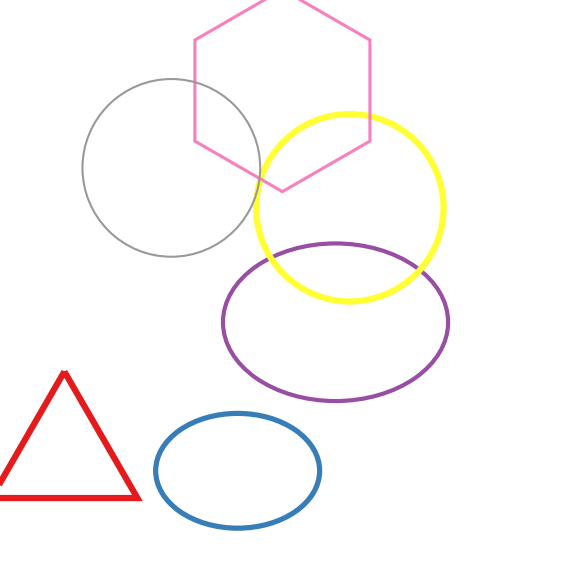[{"shape": "triangle", "thickness": 3, "radius": 0.73, "center": [0.111, 0.21]}, {"shape": "oval", "thickness": 2.5, "radius": 0.71, "center": [0.412, 0.184]}, {"shape": "oval", "thickness": 2, "radius": 0.97, "center": [0.581, 0.441]}, {"shape": "circle", "thickness": 3, "radius": 0.81, "center": [0.606, 0.639]}, {"shape": "hexagon", "thickness": 1.5, "radius": 0.88, "center": [0.489, 0.842]}, {"shape": "circle", "thickness": 1, "radius": 0.77, "center": [0.297, 0.708]}]